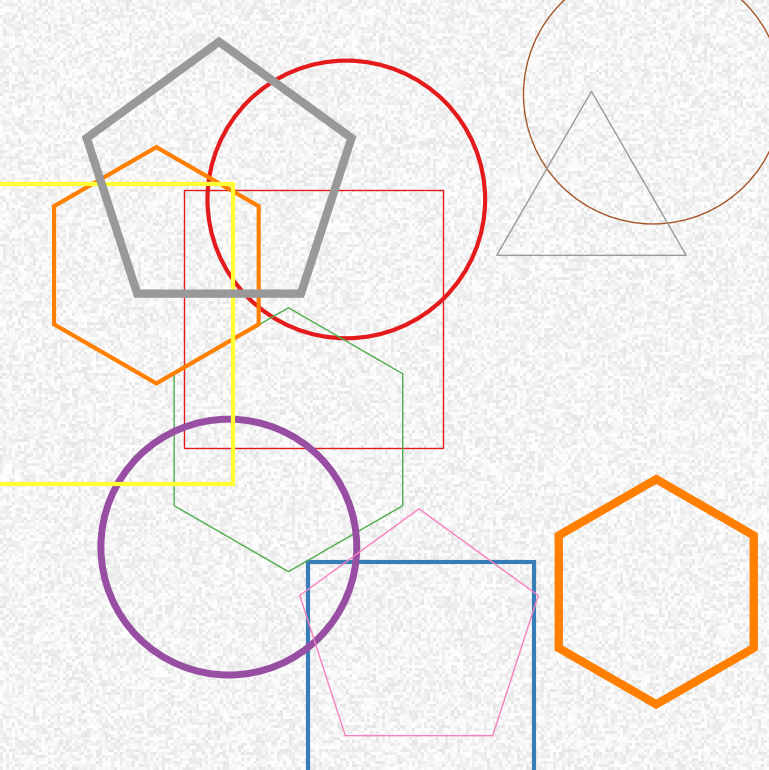[{"shape": "square", "thickness": 0.5, "radius": 0.84, "center": [0.407, 0.586]}, {"shape": "circle", "thickness": 1.5, "radius": 0.9, "center": [0.45, 0.741]}, {"shape": "square", "thickness": 1.5, "radius": 0.73, "center": [0.547, 0.124]}, {"shape": "hexagon", "thickness": 0.5, "radius": 0.86, "center": [0.375, 0.429]}, {"shape": "circle", "thickness": 2.5, "radius": 0.83, "center": [0.297, 0.289]}, {"shape": "hexagon", "thickness": 1.5, "radius": 0.77, "center": [0.203, 0.655]}, {"shape": "hexagon", "thickness": 3, "radius": 0.73, "center": [0.852, 0.231]}, {"shape": "square", "thickness": 1.5, "radius": 0.97, "center": [0.108, 0.567]}, {"shape": "circle", "thickness": 0.5, "radius": 0.84, "center": [0.848, 0.877]}, {"shape": "pentagon", "thickness": 0.5, "radius": 0.81, "center": [0.544, 0.176]}, {"shape": "pentagon", "thickness": 3, "radius": 0.9, "center": [0.285, 0.765]}, {"shape": "triangle", "thickness": 0.5, "radius": 0.71, "center": [0.768, 0.739]}]